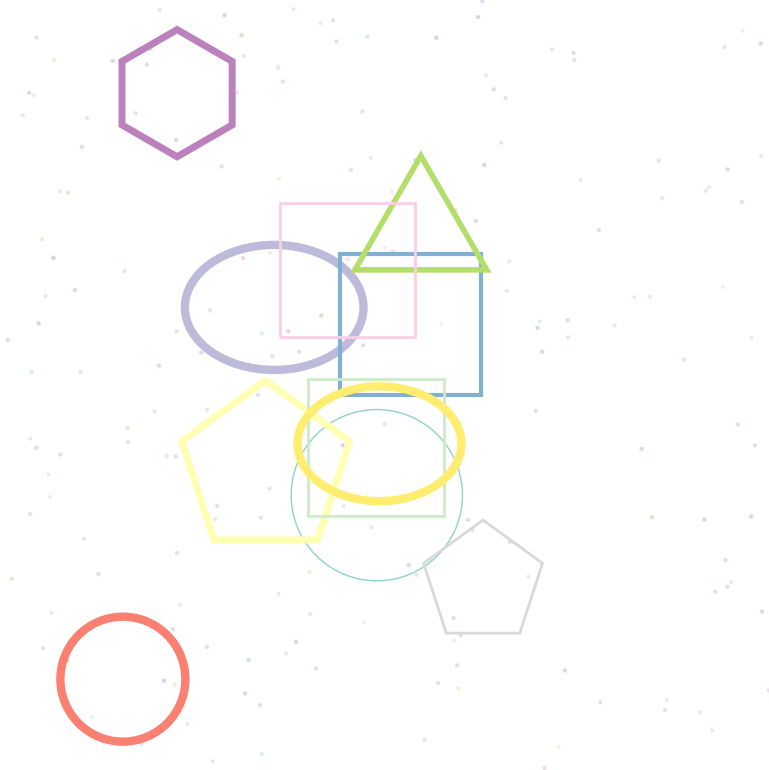[{"shape": "circle", "thickness": 0.5, "radius": 0.56, "center": [0.489, 0.357]}, {"shape": "pentagon", "thickness": 2.5, "radius": 0.57, "center": [0.345, 0.391]}, {"shape": "oval", "thickness": 3, "radius": 0.58, "center": [0.356, 0.601]}, {"shape": "circle", "thickness": 3, "radius": 0.41, "center": [0.16, 0.118]}, {"shape": "square", "thickness": 1.5, "radius": 0.46, "center": [0.533, 0.579]}, {"shape": "triangle", "thickness": 2, "radius": 0.49, "center": [0.547, 0.699]}, {"shape": "square", "thickness": 1, "radius": 0.44, "center": [0.451, 0.649]}, {"shape": "pentagon", "thickness": 1, "radius": 0.41, "center": [0.627, 0.243]}, {"shape": "hexagon", "thickness": 2.5, "radius": 0.41, "center": [0.23, 0.879]}, {"shape": "square", "thickness": 1, "radius": 0.44, "center": [0.488, 0.419]}, {"shape": "oval", "thickness": 3, "radius": 0.53, "center": [0.493, 0.424]}]